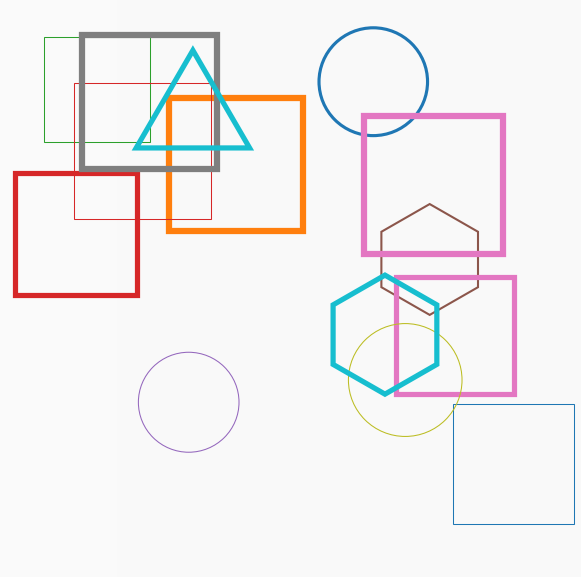[{"shape": "circle", "thickness": 1.5, "radius": 0.47, "center": [0.642, 0.858]}, {"shape": "square", "thickness": 0.5, "radius": 0.52, "center": [0.884, 0.195]}, {"shape": "square", "thickness": 3, "radius": 0.58, "center": [0.406, 0.715]}, {"shape": "square", "thickness": 0.5, "radius": 0.46, "center": [0.167, 0.844]}, {"shape": "square", "thickness": 2.5, "radius": 0.53, "center": [0.131, 0.593]}, {"shape": "square", "thickness": 0.5, "radius": 0.59, "center": [0.245, 0.738]}, {"shape": "circle", "thickness": 0.5, "radius": 0.43, "center": [0.325, 0.303]}, {"shape": "hexagon", "thickness": 1, "radius": 0.48, "center": [0.739, 0.55]}, {"shape": "square", "thickness": 3, "radius": 0.6, "center": [0.747, 0.678]}, {"shape": "square", "thickness": 2.5, "radius": 0.51, "center": [0.783, 0.419]}, {"shape": "square", "thickness": 3, "radius": 0.58, "center": [0.257, 0.822]}, {"shape": "circle", "thickness": 0.5, "radius": 0.49, "center": [0.697, 0.341]}, {"shape": "hexagon", "thickness": 2.5, "radius": 0.52, "center": [0.662, 0.42]}, {"shape": "triangle", "thickness": 2.5, "radius": 0.56, "center": [0.332, 0.799]}]